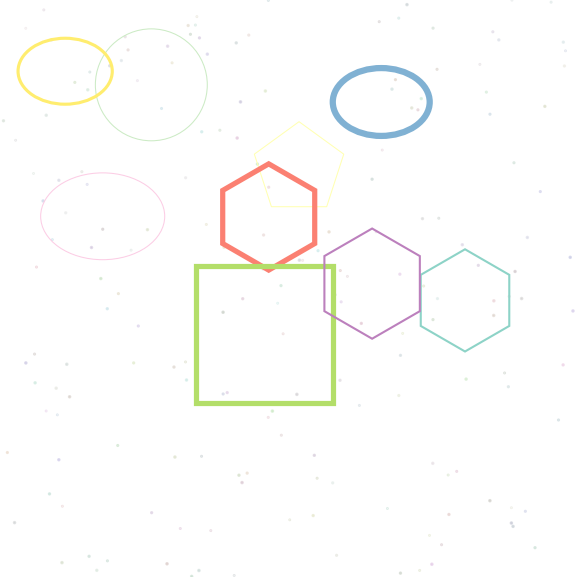[{"shape": "hexagon", "thickness": 1, "radius": 0.44, "center": [0.805, 0.479]}, {"shape": "pentagon", "thickness": 0.5, "radius": 0.41, "center": [0.518, 0.707]}, {"shape": "hexagon", "thickness": 2.5, "radius": 0.46, "center": [0.465, 0.623]}, {"shape": "oval", "thickness": 3, "radius": 0.42, "center": [0.66, 0.823]}, {"shape": "square", "thickness": 2.5, "radius": 0.59, "center": [0.458, 0.419]}, {"shape": "oval", "thickness": 0.5, "radius": 0.54, "center": [0.178, 0.625]}, {"shape": "hexagon", "thickness": 1, "radius": 0.48, "center": [0.644, 0.508]}, {"shape": "circle", "thickness": 0.5, "radius": 0.48, "center": [0.262, 0.852]}, {"shape": "oval", "thickness": 1.5, "radius": 0.41, "center": [0.113, 0.876]}]